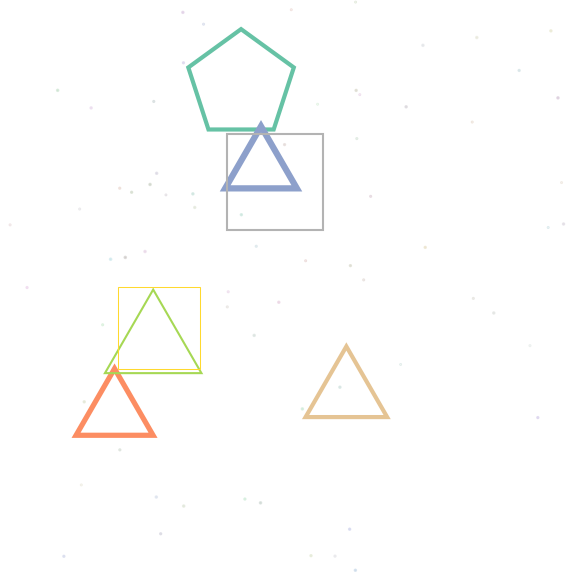[{"shape": "pentagon", "thickness": 2, "radius": 0.48, "center": [0.417, 0.853]}, {"shape": "triangle", "thickness": 2.5, "radius": 0.38, "center": [0.198, 0.284]}, {"shape": "triangle", "thickness": 3, "radius": 0.36, "center": [0.452, 0.709]}, {"shape": "triangle", "thickness": 1, "radius": 0.48, "center": [0.265, 0.401]}, {"shape": "square", "thickness": 0.5, "radius": 0.36, "center": [0.275, 0.431]}, {"shape": "triangle", "thickness": 2, "radius": 0.41, "center": [0.6, 0.318]}, {"shape": "square", "thickness": 1, "radius": 0.41, "center": [0.476, 0.685]}]